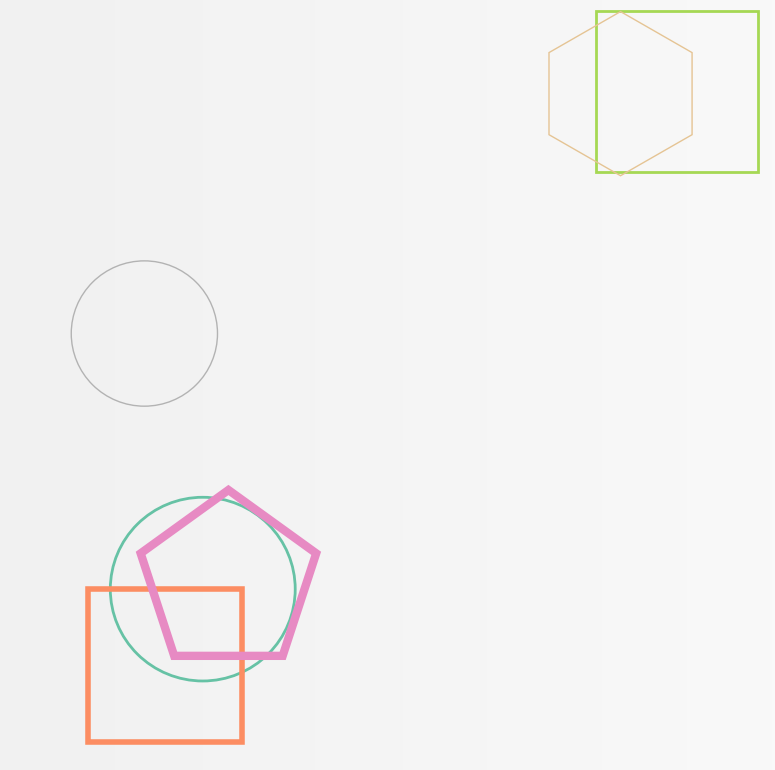[{"shape": "circle", "thickness": 1, "radius": 0.6, "center": [0.262, 0.235]}, {"shape": "square", "thickness": 2, "radius": 0.5, "center": [0.213, 0.135]}, {"shape": "pentagon", "thickness": 3, "radius": 0.6, "center": [0.295, 0.245]}, {"shape": "square", "thickness": 1, "radius": 0.52, "center": [0.874, 0.881]}, {"shape": "hexagon", "thickness": 0.5, "radius": 0.53, "center": [0.801, 0.878]}, {"shape": "circle", "thickness": 0.5, "radius": 0.47, "center": [0.186, 0.567]}]